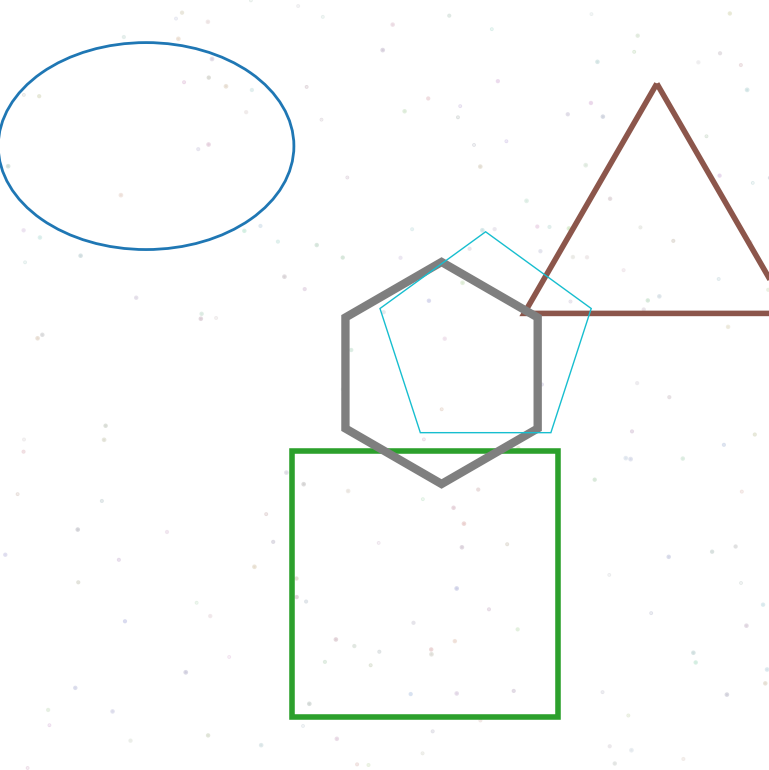[{"shape": "oval", "thickness": 1, "radius": 0.96, "center": [0.19, 0.81]}, {"shape": "square", "thickness": 2, "radius": 0.86, "center": [0.552, 0.241]}, {"shape": "triangle", "thickness": 2, "radius": 0.99, "center": [0.853, 0.692]}, {"shape": "hexagon", "thickness": 3, "radius": 0.72, "center": [0.573, 0.516]}, {"shape": "pentagon", "thickness": 0.5, "radius": 0.72, "center": [0.631, 0.555]}]